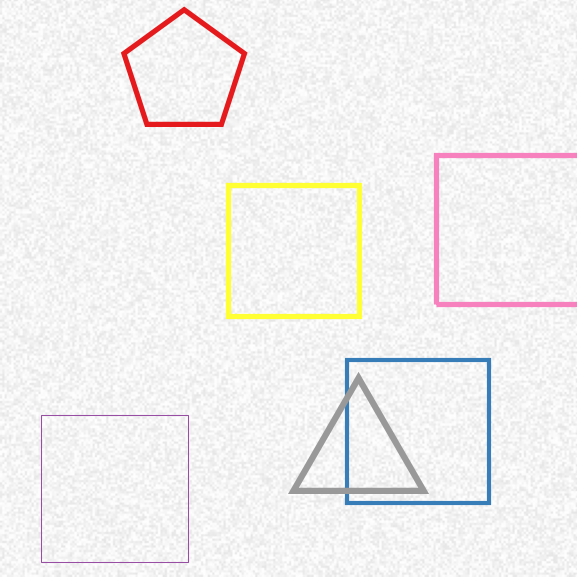[{"shape": "pentagon", "thickness": 2.5, "radius": 0.55, "center": [0.319, 0.873]}, {"shape": "square", "thickness": 2, "radius": 0.62, "center": [0.724, 0.252]}, {"shape": "square", "thickness": 0.5, "radius": 0.64, "center": [0.199, 0.153]}, {"shape": "square", "thickness": 2.5, "radius": 0.57, "center": [0.508, 0.566]}, {"shape": "square", "thickness": 2.5, "radius": 0.64, "center": [0.884, 0.602]}, {"shape": "triangle", "thickness": 3, "radius": 0.65, "center": [0.621, 0.214]}]